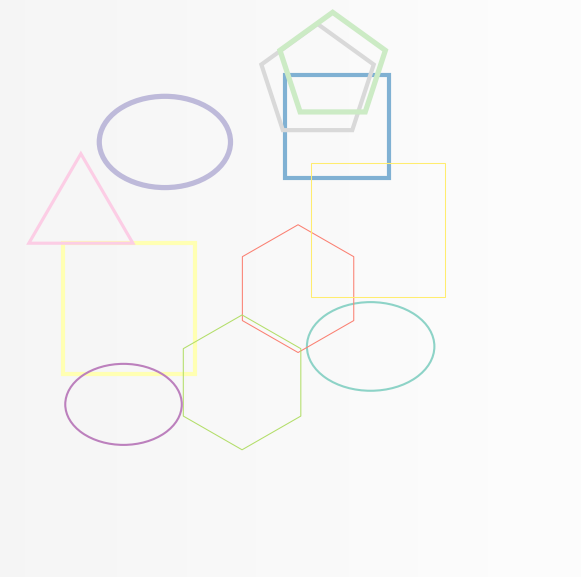[{"shape": "oval", "thickness": 1, "radius": 0.55, "center": [0.638, 0.399]}, {"shape": "square", "thickness": 2, "radius": 0.57, "center": [0.222, 0.464]}, {"shape": "oval", "thickness": 2.5, "radius": 0.56, "center": [0.284, 0.753]}, {"shape": "hexagon", "thickness": 0.5, "radius": 0.55, "center": [0.513, 0.499]}, {"shape": "square", "thickness": 2, "radius": 0.45, "center": [0.58, 0.781]}, {"shape": "hexagon", "thickness": 0.5, "radius": 0.58, "center": [0.416, 0.337]}, {"shape": "triangle", "thickness": 1.5, "radius": 0.52, "center": [0.139, 0.63]}, {"shape": "pentagon", "thickness": 2, "radius": 0.51, "center": [0.546, 0.856]}, {"shape": "oval", "thickness": 1, "radius": 0.5, "center": [0.213, 0.299]}, {"shape": "pentagon", "thickness": 2.5, "radius": 0.48, "center": [0.572, 0.882]}, {"shape": "square", "thickness": 0.5, "radius": 0.58, "center": [0.651, 0.601]}]